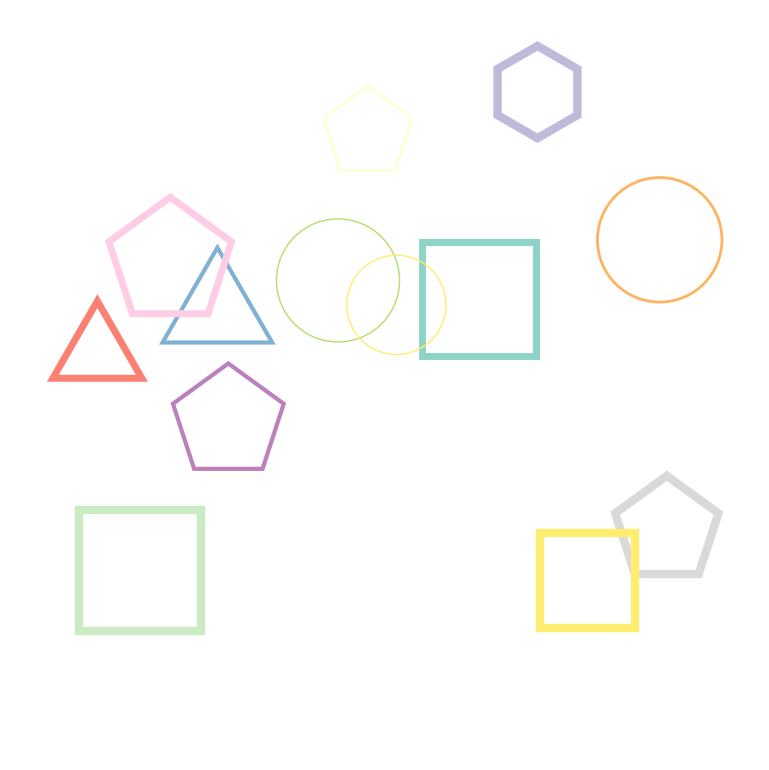[{"shape": "square", "thickness": 2.5, "radius": 0.37, "center": [0.622, 0.612]}, {"shape": "pentagon", "thickness": 0.5, "radius": 0.3, "center": [0.478, 0.828]}, {"shape": "hexagon", "thickness": 3, "radius": 0.3, "center": [0.698, 0.88]}, {"shape": "triangle", "thickness": 2.5, "radius": 0.33, "center": [0.126, 0.542]}, {"shape": "triangle", "thickness": 1.5, "radius": 0.41, "center": [0.282, 0.596]}, {"shape": "circle", "thickness": 1, "radius": 0.4, "center": [0.857, 0.689]}, {"shape": "circle", "thickness": 0.5, "radius": 0.4, "center": [0.439, 0.636]}, {"shape": "pentagon", "thickness": 2.5, "radius": 0.42, "center": [0.221, 0.66]}, {"shape": "pentagon", "thickness": 3, "radius": 0.35, "center": [0.866, 0.312]}, {"shape": "pentagon", "thickness": 1.5, "radius": 0.38, "center": [0.297, 0.452]}, {"shape": "square", "thickness": 3, "radius": 0.4, "center": [0.182, 0.259]}, {"shape": "circle", "thickness": 0.5, "radius": 0.32, "center": [0.515, 0.604]}, {"shape": "square", "thickness": 3, "radius": 0.31, "center": [0.763, 0.246]}]